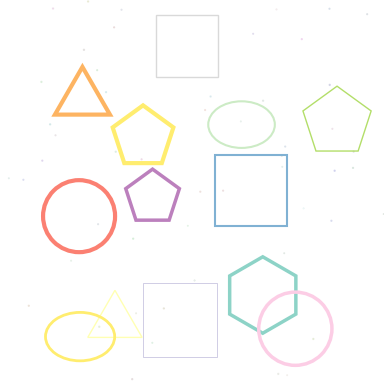[{"shape": "hexagon", "thickness": 2.5, "radius": 0.5, "center": [0.683, 0.234]}, {"shape": "triangle", "thickness": 1, "radius": 0.41, "center": [0.298, 0.164]}, {"shape": "square", "thickness": 0.5, "radius": 0.48, "center": [0.466, 0.168]}, {"shape": "circle", "thickness": 3, "radius": 0.47, "center": [0.205, 0.439]}, {"shape": "square", "thickness": 1.5, "radius": 0.46, "center": [0.652, 0.506]}, {"shape": "triangle", "thickness": 3, "radius": 0.41, "center": [0.214, 0.744]}, {"shape": "pentagon", "thickness": 1, "radius": 0.47, "center": [0.875, 0.683]}, {"shape": "circle", "thickness": 2.5, "radius": 0.48, "center": [0.767, 0.146]}, {"shape": "square", "thickness": 1, "radius": 0.4, "center": [0.486, 0.88]}, {"shape": "pentagon", "thickness": 2.5, "radius": 0.37, "center": [0.396, 0.487]}, {"shape": "oval", "thickness": 1.5, "radius": 0.43, "center": [0.627, 0.676]}, {"shape": "oval", "thickness": 2, "radius": 0.45, "center": [0.208, 0.126]}, {"shape": "pentagon", "thickness": 3, "radius": 0.41, "center": [0.372, 0.643]}]